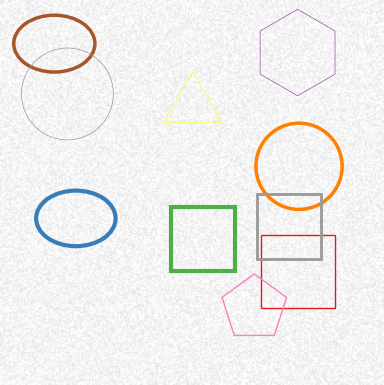[{"shape": "square", "thickness": 1, "radius": 0.48, "center": [0.774, 0.294]}, {"shape": "oval", "thickness": 3, "radius": 0.52, "center": [0.197, 0.433]}, {"shape": "square", "thickness": 3, "radius": 0.42, "center": [0.526, 0.378]}, {"shape": "hexagon", "thickness": 0.5, "radius": 0.56, "center": [0.773, 0.864]}, {"shape": "circle", "thickness": 2.5, "radius": 0.56, "center": [0.777, 0.568]}, {"shape": "triangle", "thickness": 0.5, "radius": 0.44, "center": [0.501, 0.726]}, {"shape": "oval", "thickness": 2.5, "radius": 0.53, "center": [0.141, 0.887]}, {"shape": "pentagon", "thickness": 1, "radius": 0.44, "center": [0.661, 0.2]}, {"shape": "square", "thickness": 2, "radius": 0.42, "center": [0.751, 0.411]}, {"shape": "circle", "thickness": 0.5, "radius": 0.6, "center": [0.175, 0.756]}]